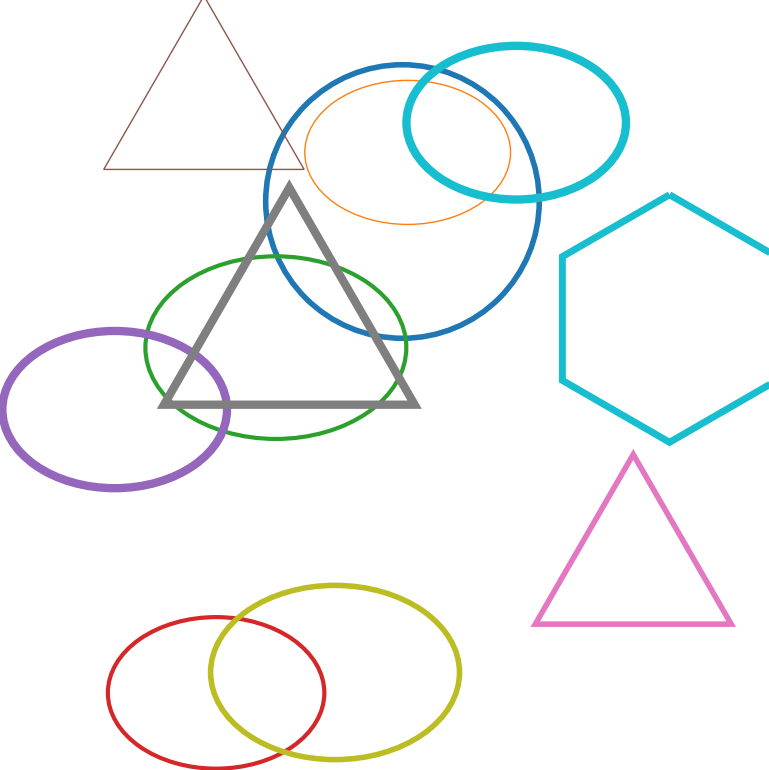[{"shape": "circle", "thickness": 2, "radius": 0.89, "center": [0.523, 0.738]}, {"shape": "oval", "thickness": 0.5, "radius": 0.67, "center": [0.529, 0.802]}, {"shape": "oval", "thickness": 1.5, "radius": 0.85, "center": [0.358, 0.549]}, {"shape": "oval", "thickness": 1.5, "radius": 0.7, "center": [0.281, 0.1]}, {"shape": "oval", "thickness": 3, "radius": 0.73, "center": [0.149, 0.468]}, {"shape": "triangle", "thickness": 0.5, "radius": 0.75, "center": [0.265, 0.855]}, {"shape": "triangle", "thickness": 2, "radius": 0.73, "center": [0.822, 0.263]}, {"shape": "triangle", "thickness": 3, "radius": 0.94, "center": [0.376, 0.568]}, {"shape": "oval", "thickness": 2, "radius": 0.81, "center": [0.435, 0.127]}, {"shape": "oval", "thickness": 3, "radius": 0.71, "center": [0.67, 0.841]}, {"shape": "hexagon", "thickness": 2.5, "radius": 0.8, "center": [0.87, 0.586]}]